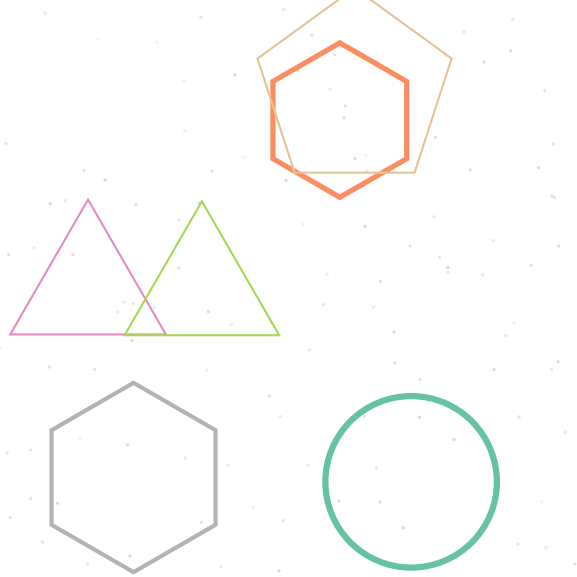[{"shape": "circle", "thickness": 3, "radius": 0.74, "center": [0.712, 0.165]}, {"shape": "hexagon", "thickness": 2.5, "radius": 0.67, "center": [0.588, 0.791]}, {"shape": "triangle", "thickness": 1, "radius": 0.78, "center": [0.152, 0.498]}, {"shape": "triangle", "thickness": 1, "radius": 0.77, "center": [0.35, 0.496]}, {"shape": "pentagon", "thickness": 1, "radius": 0.88, "center": [0.614, 0.843]}, {"shape": "hexagon", "thickness": 2, "radius": 0.82, "center": [0.231, 0.172]}]